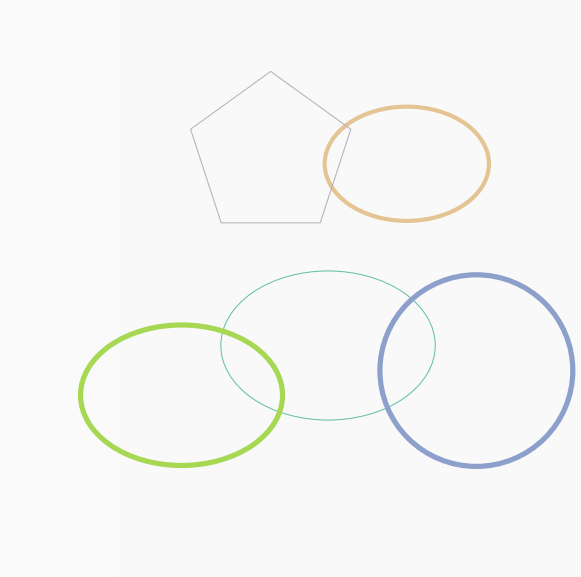[{"shape": "oval", "thickness": 0.5, "radius": 0.92, "center": [0.564, 0.401]}, {"shape": "circle", "thickness": 2.5, "radius": 0.83, "center": [0.82, 0.357]}, {"shape": "oval", "thickness": 2.5, "radius": 0.87, "center": [0.312, 0.315]}, {"shape": "oval", "thickness": 2, "radius": 0.71, "center": [0.7, 0.716]}, {"shape": "pentagon", "thickness": 0.5, "radius": 0.72, "center": [0.466, 0.731]}]